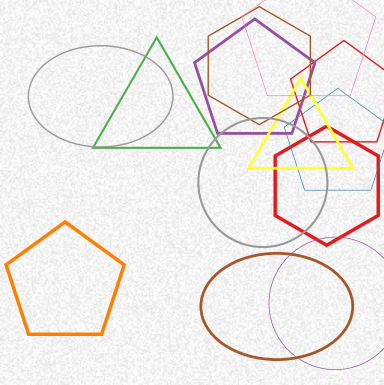[{"shape": "pentagon", "thickness": 1, "radius": 0.73, "center": [0.893, 0.749]}, {"shape": "hexagon", "thickness": 2.5, "radius": 0.77, "center": [0.849, 0.518]}, {"shape": "pentagon", "thickness": 0.5, "radius": 0.73, "center": [0.877, 0.624]}, {"shape": "triangle", "thickness": 1.5, "radius": 0.96, "center": [0.407, 0.712]}, {"shape": "circle", "thickness": 0.5, "radius": 0.86, "center": [0.871, 0.212]}, {"shape": "pentagon", "thickness": 2, "radius": 0.82, "center": [0.662, 0.786]}, {"shape": "pentagon", "thickness": 2.5, "radius": 0.81, "center": [0.169, 0.262]}, {"shape": "triangle", "thickness": 2, "radius": 0.78, "center": [0.781, 0.641]}, {"shape": "hexagon", "thickness": 1, "radius": 0.77, "center": [0.674, 0.829]}, {"shape": "oval", "thickness": 2, "radius": 0.99, "center": [0.719, 0.204]}, {"shape": "pentagon", "thickness": 0.5, "radius": 0.91, "center": [0.802, 0.899]}, {"shape": "circle", "thickness": 1.5, "radius": 0.84, "center": [0.683, 0.526]}, {"shape": "oval", "thickness": 1, "radius": 0.94, "center": [0.261, 0.75]}]